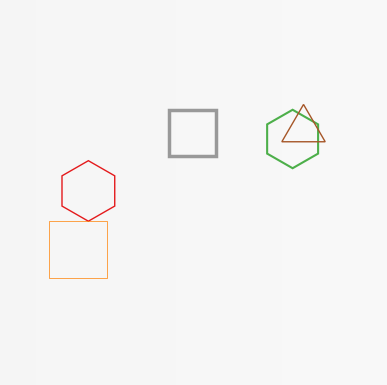[{"shape": "hexagon", "thickness": 1, "radius": 0.39, "center": [0.228, 0.504]}, {"shape": "hexagon", "thickness": 1.5, "radius": 0.38, "center": [0.755, 0.639]}, {"shape": "square", "thickness": 0.5, "radius": 0.37, "center": [0.202, 0.352]}, {"shape": "triangle", "thickness": 1, "radius": 0.32, "center": [0.783, 0.664]}, {"shape": "square", "thickness": 2.5, "radius": 0.3, "center": [0.496, 0.654]}]